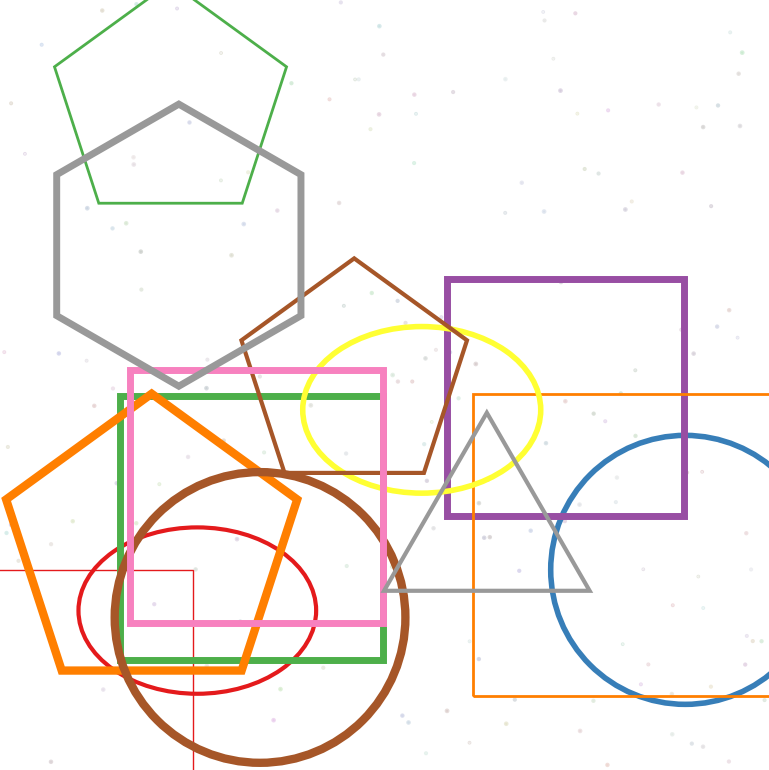[{"shape": "oval", "thickness": 1.5, "radius": 0.77, "center": [0.256, 0.207]}, {"shape": "square", "thickness": 0.5, "radius": 0.74, "center": [0.102, 0.112]}, {"shape": "circle", "thickness": 2, "radius": 0.87, "center": [0.89, 0.26]}, {"shape": "square", "thickness": 2.5, "radius": 0.86, "center": [0.326, 0.314]}, {"shape": "pentagon", "thickness": 1, "radius": 0.79, "center": [0.221, 0.864]}, {"shape": "square", "thickness": 2.5, "radius": 0.77, "center": [0.734, 0.484]}, {"shape": "pentagon", "thickness": 3, "radius": 0.99, "center": [0.197, 0.29]}, {"shape": "square", "thickness": 1, "radius": 0.98, "center": [0.81, 0.292]}, {"shape": "oval", "thickness": 2, "radius": 0.77, "center": [0.548, 0.468]}, {"shape": "circle", "thickness": 3, "radius": 0.94, "center": [0.338, 0.198]}, {"shape": "pentagon", "thickness": 1.5, "radius": 0.77, "center": [0.46, 0.51]}, {"shape": "square", "thickness": 2.5, "radius": 0.82, "center": [0.333, 0.355]}, {"shape": "triangle", "thickness": 1.5, "radius": 0.77, "center": [0.632, 0.31]}, {"shape": "hexagon", "thickness": 2.5, "radius": 0.92, "center": [0.232, 0.682]}]